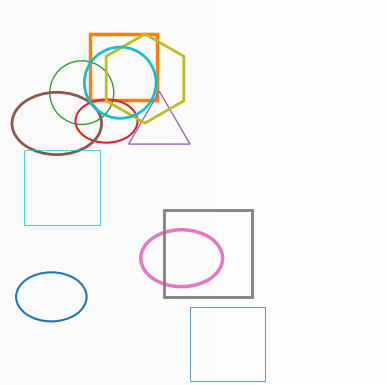[{"shape": "square", "thickness": 0.5, "radius": 0.48, "center": [0.586, 0.107]}, {"shape": "oval", "thickness": 1.5, "radius": 0.46, "center": [0.132, 0.229]}, {"shape": "square", "thickness": 2.5, "radius": 0.43, "center": [0.318, 0.826]}, {"shape": "circle", "thickness": 1, "radius": 0.41, "center": [0.211, 0.759]}, {"shape": "oval", "thickness": 1.5, "radius": 0.4, "center": [0.275, 0.685]}, {"shape": "triangle", "thickness": 1, "radius": 0.46, "center": [0.411, 0.671]}, {"shape": "oval", "thickness": 2, "radius": 0.58, "center": [0.147, 0.679]}, {"shape": "oval", "thickness": 2.5, "radius": 0.53, "center": [0.469, 0.329]}, {"shape": "square", "thickness": 2, "radius": 0.57, "center": [0.536, 0.341]}, {"shape": "hexagon", "thickness": 2, "radius": 0.58, "center": [0.374, 0.796]}, {"shape": "circle", "thickness": 2, "radius": 0.46, "center": [0.31, 0.785]}, {"shape": "square", "thickness": 0.5, "radius": 0.49, "center": [0.16, 0.512]}]